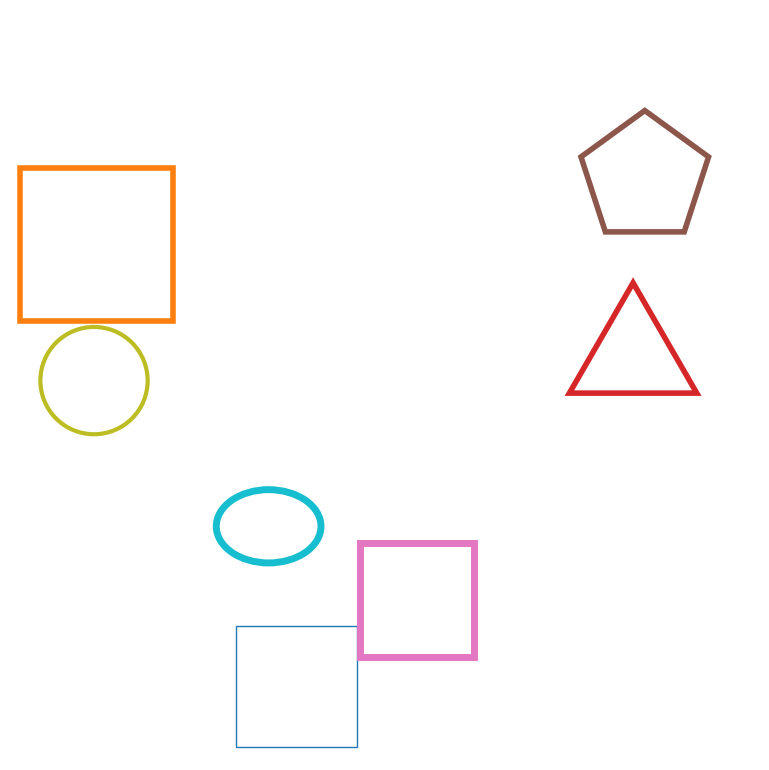[{"shape": "square", "thickness": 0.5, "radius": 0.39, "center": [0.385, 0.108]}, {"shape": "square", "thickness": 2, "radius": 0.5, "center": [0.125, 0.682]}, {"shape": "triangle", "thickness": 2, "radius": 0.48, "center": [0.822, 0.537]}, {"shape": "pentagon", "thickness": 2, "radius": 0.44, "center": [0.837, 0.769]}, {"shape": "square", "thickness": 2.5, "radius": 0.37, "center": [0.541, 0.221]}, {"shape": "circle", "thickness": 1.5, "radius": 0.35, "center": [0.122, 0.506]}, {"shape": "oval", "thickness": 2.5, "radius": 0.34, "center": [0.349, 0.316]}]